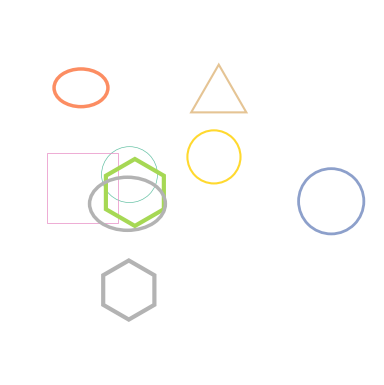[{"shape": "circle", "thickness": 0.5, "radius": 0.36, "center": [0.336, 0.546]}, {"shape": "oval", "thickness": 2.5, "radius": 0.35, "center": [0.21, 0.772]}, {"shape": "circle", "thickness": 2, "radius": 0.42, "center": [0.86, 0.477]}, {"shape": "square", "thickness": 0.5, "radius": 0.46, "center": [0.215, 0.512]}, {"shape": "hexagon", "thickness": 3, "radius": 0.43, "center": [0.35, 0.5]}, {"shape": "circle", "thickness": 1.5, "radius": 0.34, "center": [0.556, 0.592]}, {"shape": "triangle", "thickness": 1.5, "radius": 0.41, "center": [0.568, 0.749]}, {"shape": "oval", "thickness": 2.5, "radius": 0.49, "center": [0.331, 0.471]}, {"shape": "hexagon", "thickness": 3, "radius": 0.38, "center": [0.335, 0.247]}]